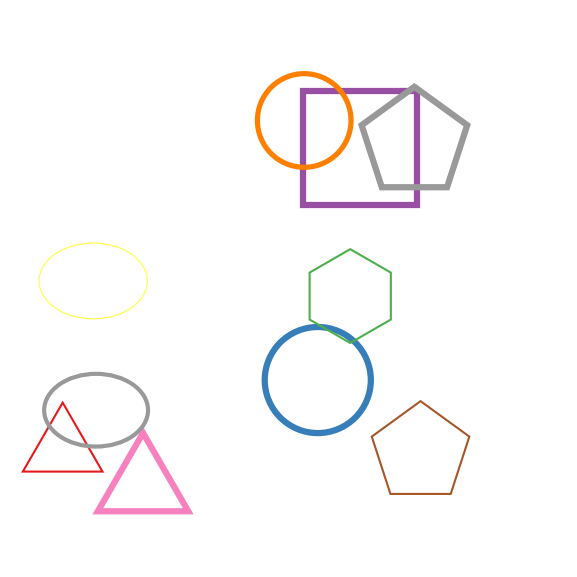[{"shape": "triangle", "thickness": 1, "radius": 0.4, "center": [0.109, 0.222]}, {"shape": "circle", "thickness": 3, "radius": 0.46, "center": [0.55, 0.341]}, {"shape": "hexagon", "thickness": 1, "radius": 0.41, "center": [0.606, 0.486]}, {"shape": "square", "thickness": 3, "radius": 0.5, "center": [0.624, 0.743]}, {"shape": "circle", "thickness": 2.5, "radius": 0.41, "center": [0.527, 0.791]}, {"shape": "oval", "thickness": 0.5, "radius": 0.47, "center": [0.161, 0.513]}, {"shape": "pentagon", "thickness": 1, "radius": 0.44, "center": [0.728, 0.216]}, {"shape": "triangle", "thickness": 3, "radius": 0.45, "center": [0.248, 0.159]}, {"shape": "oval", "thickness": 2, "radius": 0.45, "center": [0.166, 0.289]}, {"shape": "pentagon", "thickness": 3, "radius": 0.48, "center": [0.718, 0.753]}]